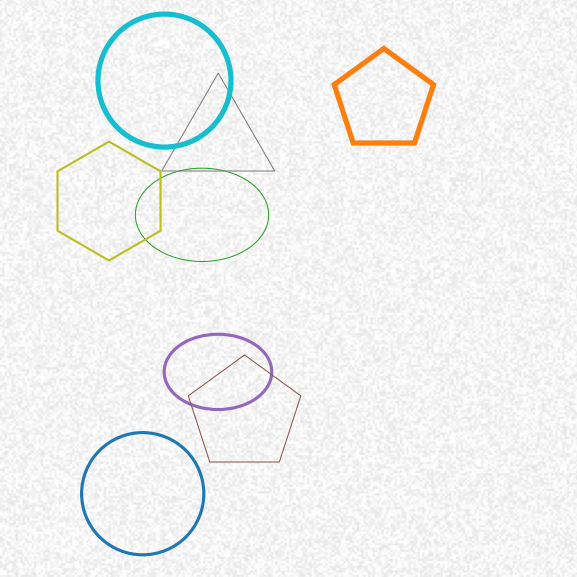[{"shape": "circle", "thickness": 1.5, "radius": 0.53, "center": [0.247, 0.144]}, {"shape": "pentagon", "thickness": 2.5, "radius": 0.45, "center": [0.665, 0.825]}, {"shape": "oval", "thickness": 0.5, "radius": 0.58, "center": [0.35, 0.627]}, {"shape": "oval", "thickness": 1.5, "radius": 0.47, "center": [0.377, 0.355]}, {"shape": "pentagon", "thickness": 0.5, "radius": 0.51, "center": [0.423, 0.282]}, {"shape": "triangle", "thickness": 0.5, "radius": 0.57, "center": [0.378, 0.76]}, {"shape": "hexagon", "thickness": 1, "radius": 0.51, "center": [0.189, 0.651]}, {"shape": "circle", "thickness": 2.5, "radius": 0.58, "center": [0.285, 0.86]}]